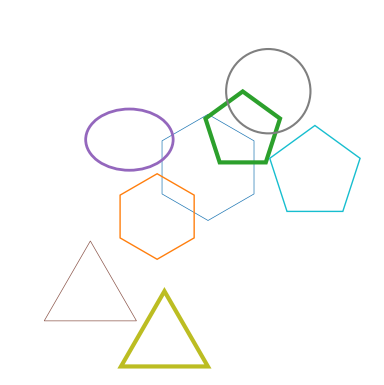[{"shape": "hexagon", "thickness": 0.5, "radius": 0.69, "center": [0.54, 0.565]}, {"shape": "hexagon", "thickness": 1, "radius": 0.56, "center": [0.408, 0.438]}, {"shape": "pentagon", "thickness": 3, "radius": 0.51, "center": [0.63, 0.661]}, {"shape": "oval", "thickness": 2, "radius": 0.57, "center": [0.336, 0.637]}, {"shape": "triangle", "thickness": 0.5, "radius": 0.69, "center": [0.235, 0.236]}, {"shape": "circle", "thickness": 1.5, "radius": 0.55, "center": [0.697, 0.763]}, {"shape": "triangle", "thickness": 3, "radius": 0.65, "center": [0.427, 0.113]}, {"shape": "pentagon", "thickness": 1, "radius": 0.62, "center": [0.818, 0.551]}]